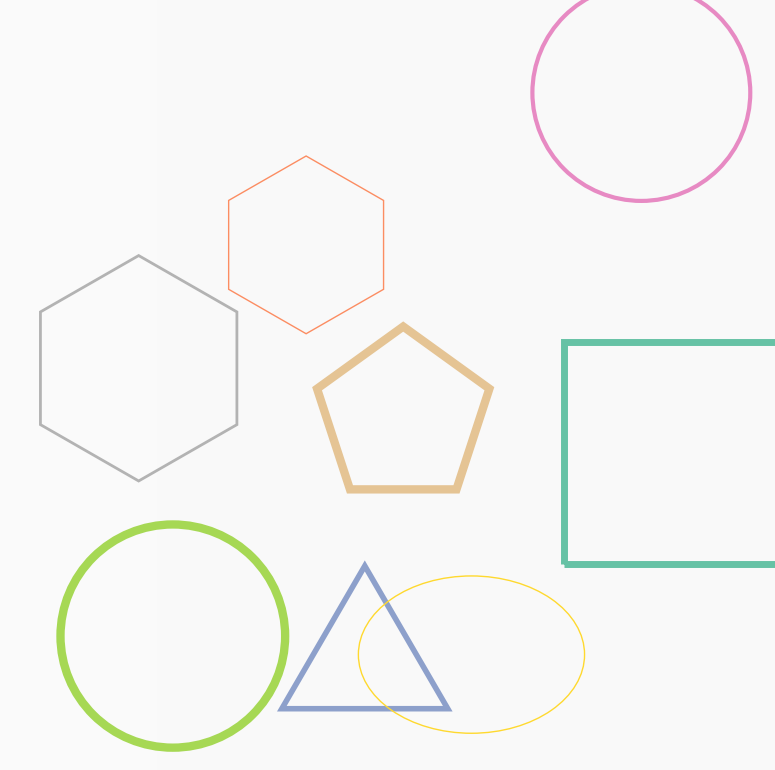[{"shape": "square", "thickness": 2.5, "radius": 0.72, "center": [0.871, 0.412]}, {"shape": "hexagon", "thickness": 0.5, "radius": 0.58, "center": [0.395, 0.682]}, {"shape": "triangle", "thickness": 2, "radius": 0.62, "center": [0.471, 0.141]}, {"shape": "circle", "thickness": 1.5, "radius": 0.7, "center": [0.828, 0.88]}, {"shape": "circle", "thickness": 3, "radius": 0.72, "center": [0.223, 0.174]}, {"shape": "oval", "thickness": 0.5, "radius": 0.73, "center": [0.608, 0.15]}, {"shape": "pentagon", "thickness": 3, "radius": 0.58, "center": [0.52, 0.459]}, {"shape": "hexagon", "thickness": 1, "radius": 0.73, "center": [0.179, 0.522]}]